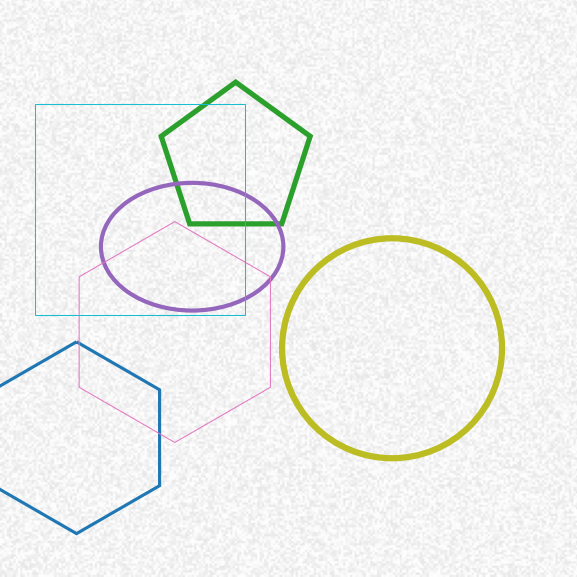[{"shape": "hexagon", "thickness": 1.5, "radius": 0.83, "center": [0.133, 0.241]}, {"shape": "pentagon", "thickness": 2.5, "radius": 0.68, "center": [0.408, 0.721]}, {"shape": "oval", "thickness": 2, "radius": 0.79, "center": [0.333, 0.572]}, {"shape": "hexagon", "thickness": 0.5, "radius": 0.96, "center": [0.303, 0.424]}, {"shape": "circle", "thickness": 3, "radius": 0.95, "center": [0.679, 0.396]}, {"shape": "square", "thickness": 0.5, "radius": 0.91, "center": [0.243, 0.636]}]